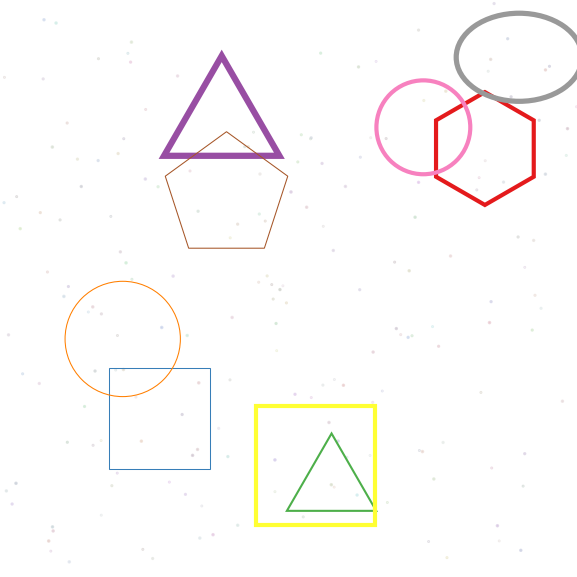[{"shape": "hexagon", "thickness": 2, "radius": 0.49, "center": [0.84, 0.742]}, {"shape": "square", "thickness": 0.5, "radius": 0.44, "center": [0.276, 0.274]}, {"shape": "triangle", "thickness": 1, "radius": 0.45, "center": [0.574, 0.159]}, {"shape": "triangle", "thickness": 3, "radius": 0.58, "center": [0.384, 0.787]}, {"shape": "circle", "thickness": 0.5, "radius": 0.5, "center": [0.213, 0.412]}, {"shape": "square", "thickness": 2, "radius": 0.52, "center": [0.547, 0.193]}, {"shape": "pentagon", "thickness": 0.5, "radius": 0.56, "center": [0.392, 0.66]}, {"shape": "circle", "thickness": 2, "radius": 0.41, "center": [0.733, 0.779]}, {"shape": "oval", "thickness": 2.5, "radius": 0.54, "center": [0.899, 0.9]}]